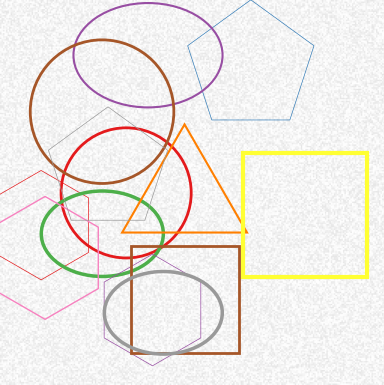[{"shape": "hexagon", "thickness": 0.5, "radius": 0.71, "center": [0.107, 0.415]}, {"shape": "circle", "thickness": 2, "radius": 0.85, "center": [0.328, 0.499]}, {"shape": "pentagon", "thickness": 0.5, "radius": 0.86, "center": [0.651, 0.828]}, {"shape": "oval", "thickness": 2.5, "radius": 0.79, "center": [0.266, 0.393]}, {"shape": "hexagon", "thickness": 0.5, "radius": 0.72, "center": [0.396, 0.195]}, {"shape": "oval", "thickness": 1.5, "radius": 0.97, "center": [0.384, 0.857]}, {"shape": "triangle", "thickness": 1.5, "radius": 0.94, "center": [0.479, 0.49]}, {"shape": "square", "thickness": 3, "radius": 0.81, "center": [0.793, 0.441]}, {"shape": "circle", "thickness": 2, "radius": 0.93, "center": [0.265, 0.71]}, {"shape": "square", "thickness": 2, "radius": 0.7, "center": [0.48, 0.223]}, {"shape": "hexagon", "thickness": 1, "radius": 0.8, "center": [0.117, 0.33]}, {"shape": "pentagon", "thickness": 0.5, "radius": 0.81, "center": [0.281, 0.56]}, {"shape": "oval", "thickness": 2.5, "radius": 0.77, "center": [0.424, 0.188]}]